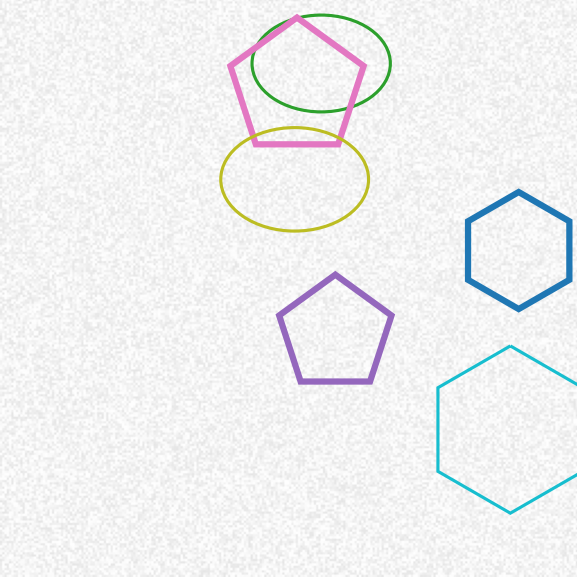[{"shape": "hexagon", "thickness": 3, "radius": 0.51, "center": [0.898, 0.565]}, {"shape": "oval", "thickness": 1.5, "radius": 0.6, "center": [0.556, 0.889]}, {"shape": "pentagon", "thickness": 3, "radius": 0.51, "center": [0.581, 0.421]}, {"shape": "pentagon", "thickness": 3, "radius": 0.61, "center": [0.514, 0.847]}, {"shape": "oval", "thickness": 1.5, "radius": 0.64, "center": [0.51, 0.689]}, {"shape": "hexagon", "thickness": 1.5, "radius": 0.72, "center": [0.884, 0.255]}]